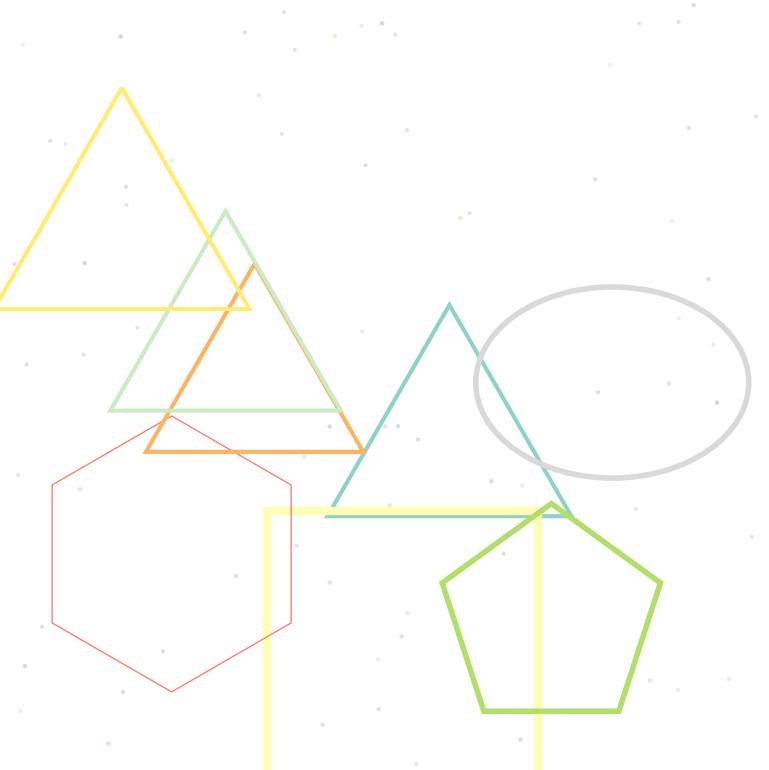[{"shape": "triangle", "thickness": 1.5, "radius": 0.91, "center": [0.584, 0.421]}, {"shape": "square", "thickness": 3, "radius": 0.88, "center": [0.523, 0.16]}, {"shape": "hexagon", "thickness": 0.5, "radius": 0.9, "center": [0.223, 0.281]}, {"shape": "triangle", "thickness": 1.5, "radius": 0.81, "center": [0.331, 0.495]}, {"shape": "pentagon", "thickness": 2, "radius": 0.75, "center": [0.716, 0.197]}, {"shape": "oval", "thickness": 2, "radius": 0.89, "center": [0.795, 0.503]}, {"shape": "triangle", "thickness": 1.5, "radius": 0.86, "center": [0.293, 0.553]}, {"shape": "triangle", "thickness": 1.5, "radius": 0.96, "center": [0.158, 0.695]}]